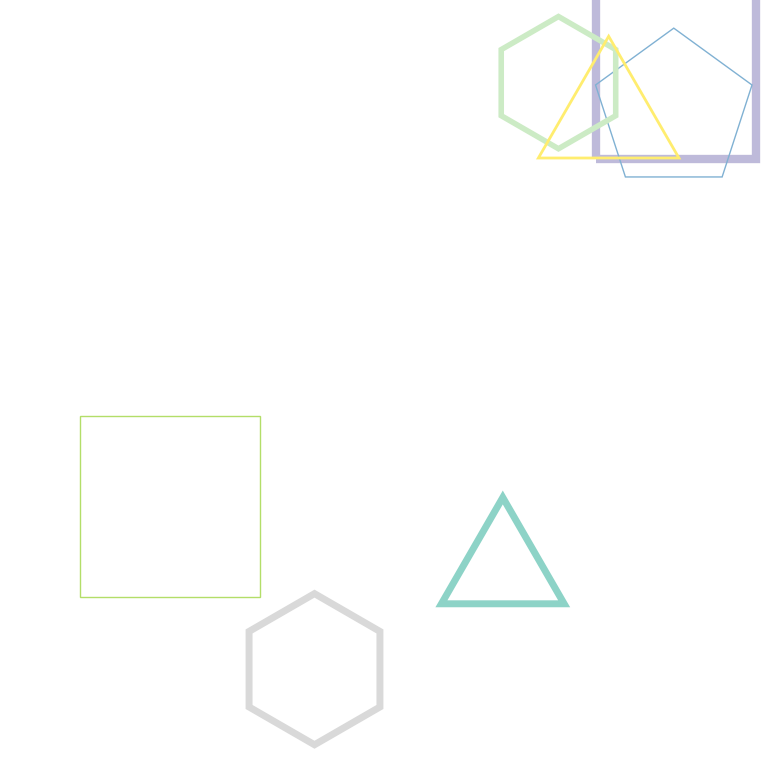[{"shape": "triangle", "thickness": 2.5, "radius": 0.46, "center": [0.653, 0.262]}, {"shape": "square", "thickness": 3, "radius": 0.52, "center": [0.878, 0.898]}, {"shape": "pentagon", "thickness": 0.5, "radius": 0.53, "center": [0.875, 0.857]}, {"shape": "square", "thickness": 0.5, "radius": 0.59, "center": [0.221, 0.342]}, {"shape": "hexagon", "thickness": 2.5, "radius": 0.49, "center": [0.408, 0.131]}, {"shape": "hexagon", "thickness": 2, "radius": 0.43, "center": [0.725, 0.893]}, {"shape": "triangle", "thickness": 1, "radius": 0.53, "center": [0.79, 0.848]}]